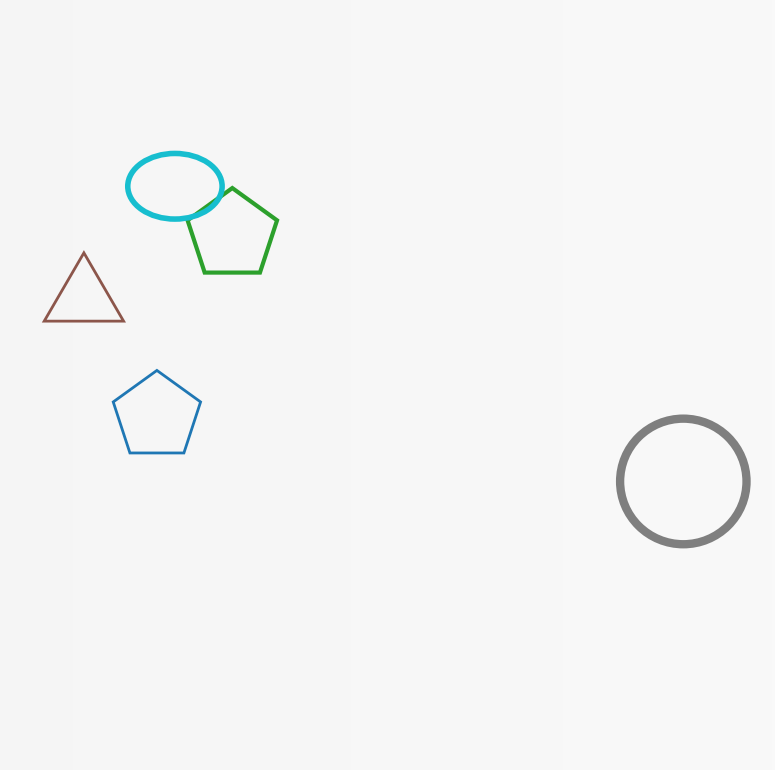[{"shape": "pentagon", "thickness": 1, "radius": 0.3, "center": [0.202, 0.46]}, {"shape": "pentagon", "thickness": 1.5, "radius": 0.3, "center": [0.3, 0.695]}, {"shape": "triangle", "thickness": 1, "radius": 0.3, "center": [0.108, 0.612]}, {"shape": "circle", "thickness": 3, "radius": 0.41, "center": [0.882, 0.375]}, {"shape": "oval", "thickness": 2, "radius": 0.3, "center": [0.226, 0.758]}]